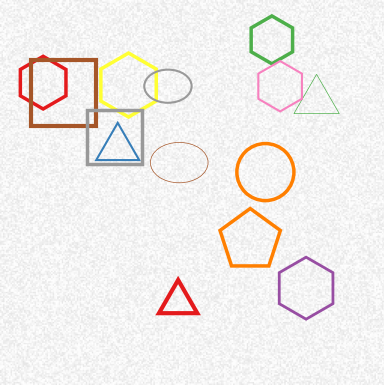[{"shape": "triangle", "thickness": 3, "radius": 0.29, "center": [0.463, 0.215]}, {"shape": "hexagon", "thickness": 2.5, "radius": 0.34, "center": [0.112, 0.785]}, {"shape": "triangle", "thickness": 1.5, "radius": 0.32, "center": [0.306, 0.616]}, {"shape": "hexagon", "thickness": 2.5, "radius": 0.31, "center": [0.706, 0.896]}, {"shape": "triangle", "thickness": 0.5, "radius": 0.34, "center": [0.822, 0.739]}, {"shape": "hexagon", "thickness": 2, "radius": 0.4, "center": [0.795, 0.251]}, {"shape": "circle", "thickness": 2.5, "radius": 0.37, "center": [0.689, 0.553]}, {"shape": "pentagon", "thickness": 2.5, "radius": 0.41, "center": [0.65, 0.376]}, {"shape": "hexagon", "thickness": 2.5, "radius": 0.42, "center": [0.334, 0.779]}, {"shape": "oval", "thickness": 0.5, "radius": 0.37, "center": [0.466, 0.578]}, {"shape": "square", "thickness": 3, "radius": 0.42, "center": [0.165, 0.758]}, {"shape": "hexagon", "thickness": 1.5, "radius": 0.33, "center": [0.728, 0.776]}, {"shape": "square", "thickness": 2.5, "radius": 0.35, "center": [0.297, 0.644]}, {"shape": "oval", "thickness": 1.5, "radius": 0.31, "center": [0.436, 0.776]}]